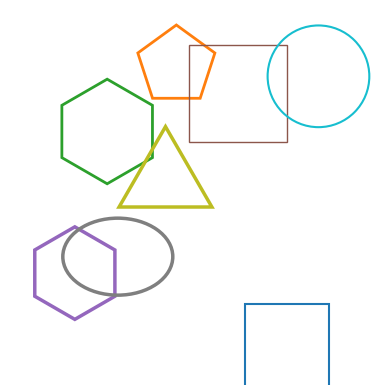[{"shape": "square", "thickness": 1.5, "radius": 0.54, "center": [0.746, 0.101]}, {"shape": "pentagon", "thickness": 2, "radius": 0.53, "center": [0.458, 0.83]}, {"shape": "hexagon", "thickness": 2, "radius": 0.68, "center": [0.278, 0.658]}, {"shape": "hexagon", "thickness": 2.5, "radius": 0.6, "center": [0.194, 0.291]}, {"shape": "square", "thickness": 1, "radius": 0.63, "center": [0.619, 0.757]}, {"shape": "oval", "thickness": 2.5, "radius": 0.71, "center": [0.306, 0.333]}, {"shape": "triangle", "thickness": 2.5, "radius": 0.7, "center": [0.43, 0.532]}, {"shape": "circle", "thickness": 1.5, "radius": 0.66, "center": [0.827, 0.802]}]